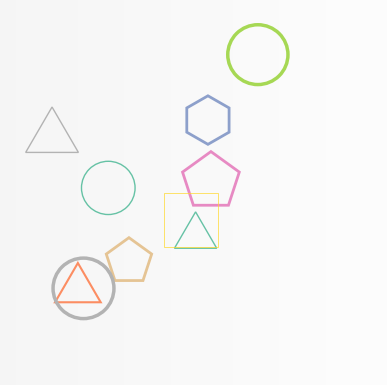[{"shape": "triangle", "thickness": 1, "radius": 0.31, "center": [0.505, 0.387]}, {"shape": "circle", "thickness": 1, "radius": 0.35, "center": [0.279, 0.512]}, {"shape": "triangle", "thickness": 1.5, "radius": 0.34, "center": [0.201, 0.249]}, {"shape": "hexagon", "thickness": 2, "radius": 0.32, "center": [0.537, 0.688]}, {"shape": "pentagon", "thickness": 2, "radius": 0.39, "center": [0.544, 0.529]}, {"shape": "circle", "thickness": 2.5, "radius": 0.39, "center": [0.665, 0.858]}, {"shape": "square", "thickness": 0.5, "radius": 0.35, "center": [0.493, 0.429]}, {"shape": "pentagon", "thickness": 2, "radius": 0.31, "center": [0.333, 0.321]}, {"shape": "circle", "thickness": 2.5, "radius": 0.39, "center": [0.215, 0.251]}, {"shape": "triangle", "thickness": 1, "radius": 0.39, "center": [0.134, 0.643]}]